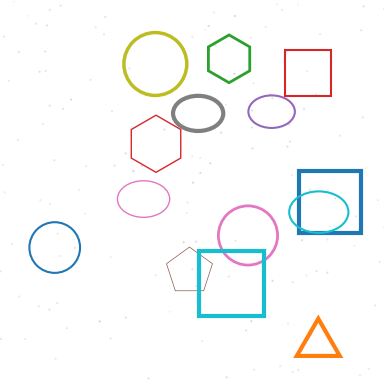[{"shape": "circle", "thickness": 1.5, "radius": 0.33, "center": [0.142, 0.357]}, {"shape": "square", "thickness": 3, "radius": 0.4, "center": [0.856, 0.475]}, {"shape": "triangle", "thickness": 3, "radius": 0.32, "center": [0.827, 0.108]}, {"shape": "hexagon", "thickness": 2, "radius": 0.31, "center": [0.595, 0.847]}, {"shape": "square", "thickness": 1.5, "radius": 0.3, "center": [0.799, 0.81]}, {"shape": "hexagon", "thickness": 1, "radius": 0.37, "center": [0.405, 0.627]}, {"shape": "oval", "thickness": 1.5, "radius": 0.3, "center": [0.706, 0.71]}, {"shape": "pentagon", "thickness": 0.5, "radius": 0.31, "center": [0.492, 0.296]}, {"shape": "circle", "thickness": 2, "radius": 0.38, "center": [0.644, 0.388]}, {"shape": "oval", "thickness": 1, "radius": 0.34, "center": [0.373, 0.483]}, {"shape": "oval", "thickness": 3, "radius": 0.33, "center": [0.515, 0.705]}, {"shape": "circle", "thickness": 2.5, "radius": 0.41, "center": [0.404, 0.834]}, {"shape": "oval", "thickness": 1.5, "radius": 0.38, "center": [0.828, 0.449]}, {"shape": "square", "thickness": 3, "radius": 0.42, "center": [0.602, 0.263]}]